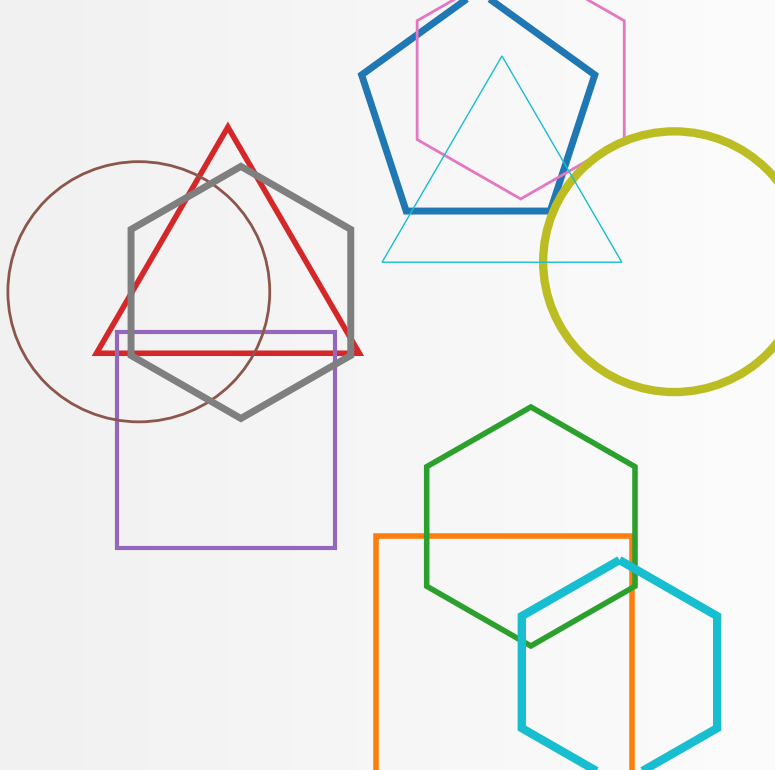[{"shape": "pentagon", "thickness": 2.5, "radius": 0.79, "center": [0.617, 0.854]}, {"shape": "square", "thickness": 2, "radius": 0.83, "center": [0.65, 0.139]}, {"shape": "hexagon", "thickness": 2, "radius": 0.78, "center": [0.685, 0.316]}, {"shape": "triangle", "thickness": 2, "radius": 0.98, "center": [0.294, 0.639]}, {"shape": "square", "thickness": 1.5, "radius": 0.7, "center": [0.291, 0.428]}, {"shape": "circle", "thickness": 1, "radius": 0.84, "center": [0.179, 0.621]}, {"shape": "hexagon", "thickness": 1, "radius": 0.77, "center": [0.672, 0.896]}, {"shape": "hexagon", "thickness": 2.5, "radius": 0.82, "center": [0.311, 0.62]}, {"shape": "circle", "thickness": 3, "radius": 0.85, "center": [0.87, 0.66]}, {"shape": "triangle", "thickness": 0.5, "radius": 0.89, "center": [0.648, 0.749]}, {"shape": "hexagon", "thickness": 3, "radius": 0.73, "center": [0.799, 0.127]}]